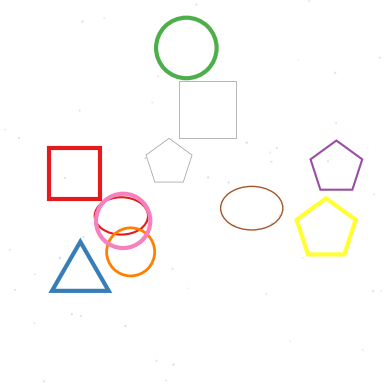[{"shape": "oval", "thickness": 1.5, "radius": 0.35, "center": [0.315, 0.439]}, {"shape": "square", "thickness": 3, "radius": 0.33, "center": [0.193, 0.549]}, {"shape": "triangle", "thickness": 3, "radius": 0.43, "center": [0.209, 0.287]}, {"shape": "circle", "thickness": 3, "radius": 0.39, "center": [0.484, 0.875]}, {"shape": "pentagon", "thickness": 1.5, "radius": 0.35, "center": [0.874, 0.564]}, {"shape": "circle", "thickness": 2, "radius": 0.31, "center": [0.339, 0.346]}, {"shape": "pentagon", "thickness": 3, "radius": 0.4, "center": [0.847, 0.404]}, {"shape": "oval", "thickness": 1, "radius": 0.4, "center": [0.654, 0.459]}, {"shape": "circle", "thickness": 3, "radius": 0.35, "center": [0.32, 0.426]}, {"shape": "square", "thickness": 0.5, "radius": 0.37, "center": [0.539, 0.715]}, {"shape": "pentagon", "thickness": 0.5, "radius": 0.31, "center": [0.439, 0.578]}]